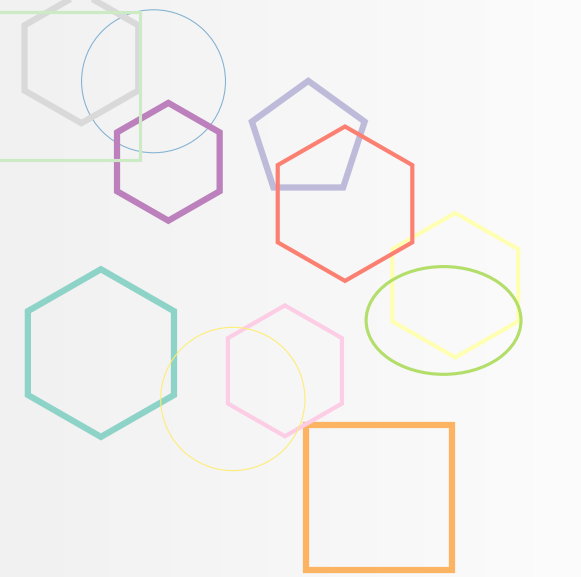[{"shape": "hexagon", "thickness": 3, "radius": 0.73, "center": [0.174, 0.388]}, {"shape": "hexagon", "thickness": 2, "radius": 0.63, "center": [0.783, 0.505]}, {"shape": "pentagon", "thickness": 3, "radius": 0.51, "center": [0.53, 0.757]}, {"shape": "hexagon", "thickness": 2, "radius": 0.67, "center": [0.594, 0.646]}, {"shape": "circle", "thickness": 0.5, "radius": 0.62, "center": [0.264, 0.858]}, {"shape": "square", "thickness": 3, "radius": 0.63, "center": [0.652, 0.138]}, {"shape": "oval", "thickness": 1.5, "radius": 0.67, "center": [0.763, 0.444]}, {"shape": "hexagon", "thickness": 2, "radius": 0.57, "center": [0.49, 0.357]}, {"shape": "hexagon", "thickness": 3, "radius": 0.56, "center": [0.14, 0.899]}, {"shape": "hexagon", "thickness": 3, "radius": 0.51, "center": [0.29, 0.719]}, {"shape": "square", "thickness": 1.5, "radius": 0.64, "center": [0.113, 0.85]}, {"shape": "circle", "thickness": 0.5, "radius": 0.62, "center": [0.401, 0.308]}]